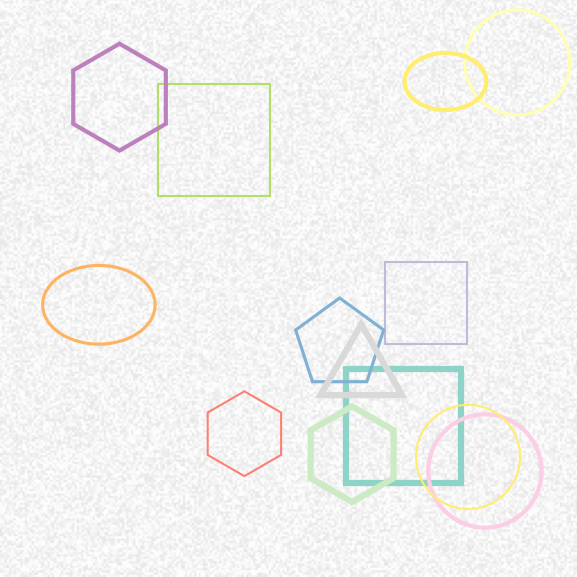[{"shape": "square", "thickness": 3, "radius": 0.5, "center": [0.699, 0.262]}, {"shape": "circle", "thickness": 1.5, "radius": 0.45, "center": [0.896, 0.891]}, {"shape": "square", "thickness": 1, "radius": 0.36, "center": [0.737, 0.475]}, {"shape": "hexagon", "thickness": 1, "radius": 0.37, "center": [0.423, 0.248]}, {"shape": "pentagon", "thickness": 1.5, "radius": 0.4, "center": [0.588, 0.403]}, {"shape": "oval", "thickness": 1.5, "radius": 0.49, "center": [0.171, 0.471]}, {"shape": "square", "thickness": 1, "radius": 0.49, "center": [0.37, 0.757]}, {"shape": "circle", "thickness": 2, "radius": 0.49, "center": [0.84, 0.184]}, {"shape": "triangle", "thickness": 3, "radius": 0.41, "center": [0.626, 0.356]}, {"shape": "hexagon", "thickness": 2, "radius": 0.46, "center": [0.207, 0.831]}, {"shape": "hexagon", "thickness": 3, "radius": 0.41, "center": [0.61, 0.213]}, {"shape": "oval", "thickness": 2, "radius": 0.35, "center": [0.771, 0.858]}, {"shape": "circle", "thickness": 1, "radius": 0.45, "center": [0.811, 0.208]}]